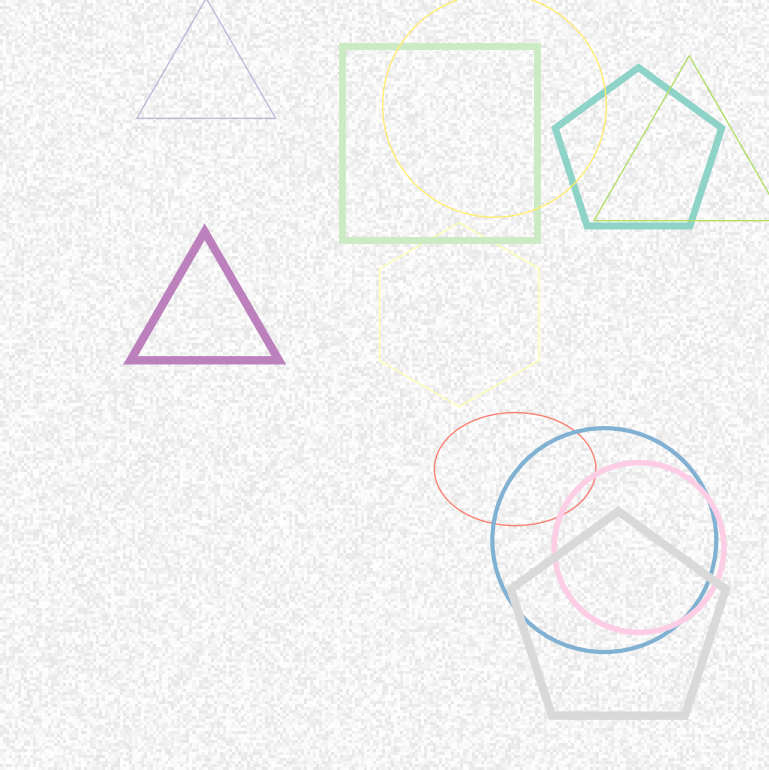[{"shape": "pentagon", "thickness": 2.5, "radius": 0.57, "center": [0.829, 0.799]}, {"shape": "hexagon", "thickness": 0.5, "radius": 0.6, "center": [0.596, 0.591]}, {"shape": "triangle", "thickness": 0.5, "radius": 0.52, "center": [0.268, 0.898]}, {"shape": "oval", "thickness": 0.5, "radius": 0.52, "center": [0.669, 0.391]}, {"shape": "circle", "thickness": 1.5, "radius": 0.73, "center": [0.785, 0.299]}, {"shape": "triangle", "thickness": 0.5, "radius": 0.71, "center": [0.895, 0.785]}, {"shape": "circle", "thickness": 2, "radius": 0.55, "center": [0.83, 0.289]}, {"shape": "pentagon", "thickness": 3, "radius": 0.73, "center": [0.803, 0.189]}, {"shape": "triangle", "thickness": 3, "radius": 0.56, "center": [0.266, 0.588]}, {"shape": "square", "thickness": 2.5, "radius": 0.63, "center": [0.571, 0.814]}, {"shape": "circle", "thickness": 0.5, "radius": 0.73, "center": [0.642, 0.863]}]